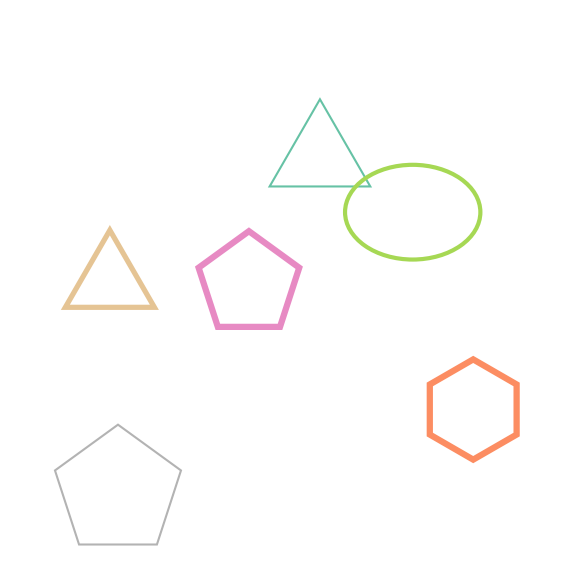[{"shape": "triangle", "thickness": 1, "radius": 0.5, "center": [0.554, 0.727]}, {"shape": "hexagon", "thickness": 3, "radius": 0.43, "center": [0.819, 0.29]}, {"shape": "pentagon", "thickness": 3, "radius": 0.46, "center": [0.431, 0.507]}, {"shape": "oval", "thickness": 2, "radius": 0.59, "center": [0.715, 0.632]}, {"shape": "triangle", "thickness": 2.5, "radius": 0.45, "center": [0.19, 0.511]}, {"shape": "pentagon", "thickness": 1, "radius": 0.57, "center": [0.204, 0.149]}]